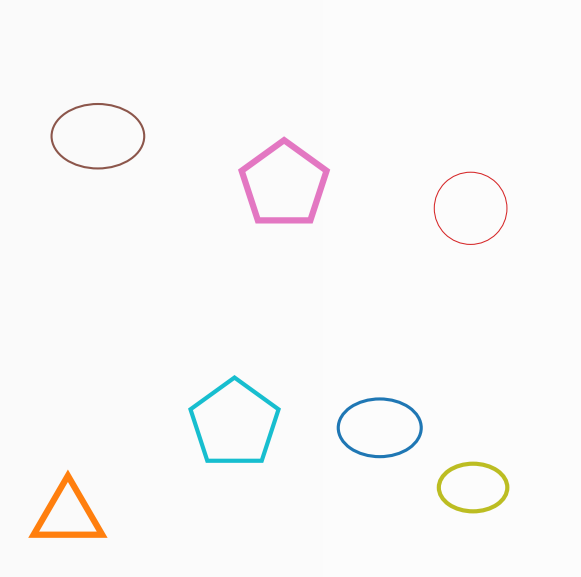[{"shape": "oval", "thickness": 1.5, "radius": 0.36, "center": [0.653, 0.258]}, {"shape": "triangle", "thickness": 3, "radius": 0.34, "center": [0.117, 0.107]}, {"shape": "circle", "thickness": 0.5, "radius": 0.31, "center": [0.81, 0.638]}, {"shape": "oval", "thickness": 1, "radius": 0.4, "center": [0.168, 0.763]}, {"shape": "pentagon", "thickness": 3, "radius": 0.38, "center": [0.489, 0.68]}, {"shape": "oval", "thickness": 2, "radius": 0.29, "center": [0.814, 0.155]}, {"shape": "pentagon", "thickness": 2, "radius": 0.4, "center": [0.403, 0.266]}]